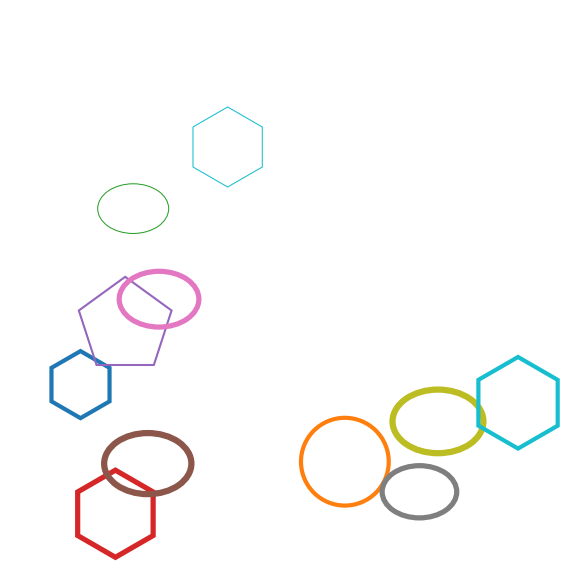[{"shape": "hexagon", "thickness": 2, "radius": 0.29, "center": [0.139, 0.333]}, {"shape": "circle", "thickness": 2, "radius": 0.38, "center": [0.597, 0.2]}, {"shape": "oval", "thickness": 0.5, "radius": 0.31, "center": [0.231, 0.638]}, {"shape": "hexagon", "thickness": 2.5, "radius": 0.38, "center": [0.2, 0.11]}, {"shape": "pentagon", "thickness": 1, "radius": 0.42, "center": [0.217, 0.435]}, {"shape": "oval", "thickness": 3, "radius": 0.38, "center": [0.256, 0.196]}, {"shape": "oval", "thickness": 2.5, "radius": 0.34, "center": [0.275, 0.481]}, {"shape": "oval", "thickness": 2.5, "radius": 0.32, "center": [0.726, 0.148]}, {"shape": "oval", "thickness": 3, "radius": 0.39, "center": [0.758, 0.269]}, {"shape": "hexagon", "thickness": 0.5, "radius": 0.35, "center": [0.394, 0.745]}, {"shape": "hexagon", "thickness": 2, "radius": 0.4, "center": [0.897, 0.302]}]